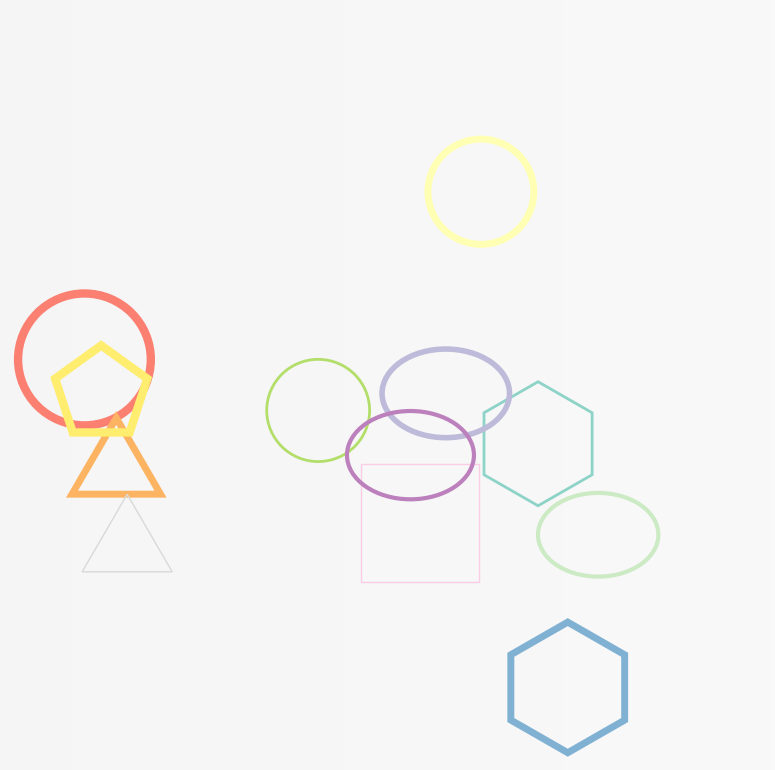[{"shape": "hexagon", "thickness": 1, "radius": 0.4, "center": [0.694, 0.424]}, {"shape": "circle", "thickness": 2.5, "radius": 0.34, "center": [0.621, 0.751]}, {"shape": "oval", "thickness": 2, "radius": 0.41, "center": [0.575, 0.489]}, {"shape": "circle", "thickness": 3, "radius": 0.43, "center": [0.109, 0.533]}, {"shape": "hexagon", "thickness": 2.5, "radius": 0.42, "center": [0.733, 0.107]}, {"shape": "triangle", "thickness": 2.5, "radius": 0.33, "center": [0.15, 0.391]}, {"shape": "circle", "thickness": 1, "radius": 0.33, "center": [0.411, 0.467]}, {"shape": "square", "thickness": 0.5, "radius": 0.38, "center": [0.542, 0.321]}, {"shape": "triangle", "thickness": 0.5, "radius": 0.34, "center": [0.164, 0.291]}, {"shape": "oval", "thickness": 1.5, "radius": 0.41, "center": [0.53, 0.409]}, {"shape": "oval", "thickness": 1.5, "radius": 0.39, "center": [0.772, 0.306]}, {"shape": "pentagon", "thickness": 3, "radius": 0.31, "center": [0.131, 0.489]}]